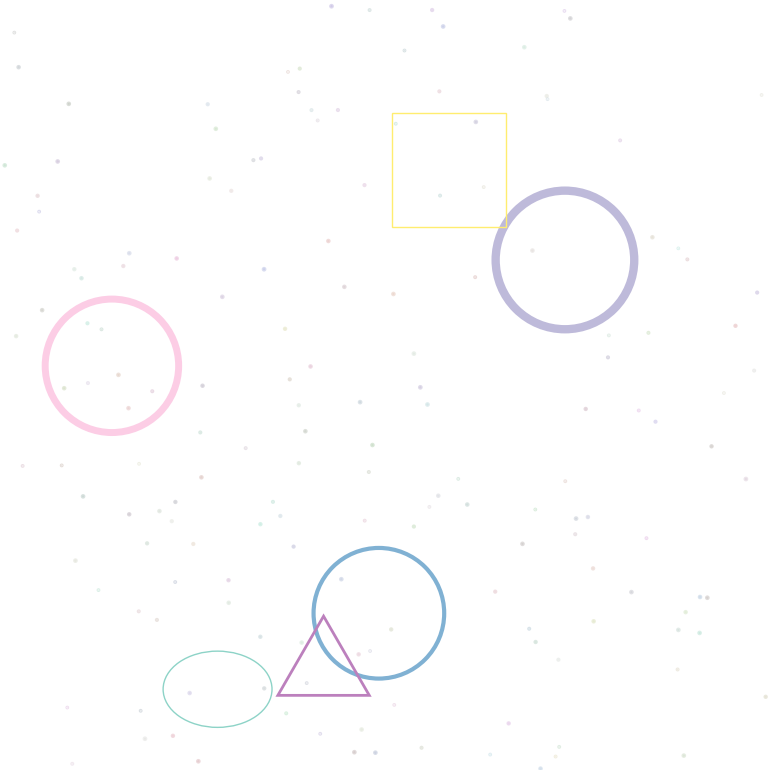[{"shape": "oval", "thickness": 0.5, "radius": 0.35, "center": [0.283, 0.105]}, {"shape": "circle", "thickness": 3, "radius": 0.45, "center": [0.734, 0.662]}, {"shape": "circle", "thickness": 1.5, "radius": 0.42, "center": [0.492, 0.204]}, {"shape": "circle", "thickness": 2.5, "radius": 0.43, "center": [0.145, 0.525]}, {"shape": "triangle", "thickness": 1, "radius": 0.34, "center": [0.42, 0.131]}, {"shape": "square", "thickness": 0.5, "radius": 0.37, "center": [0.584, 0.779]}]